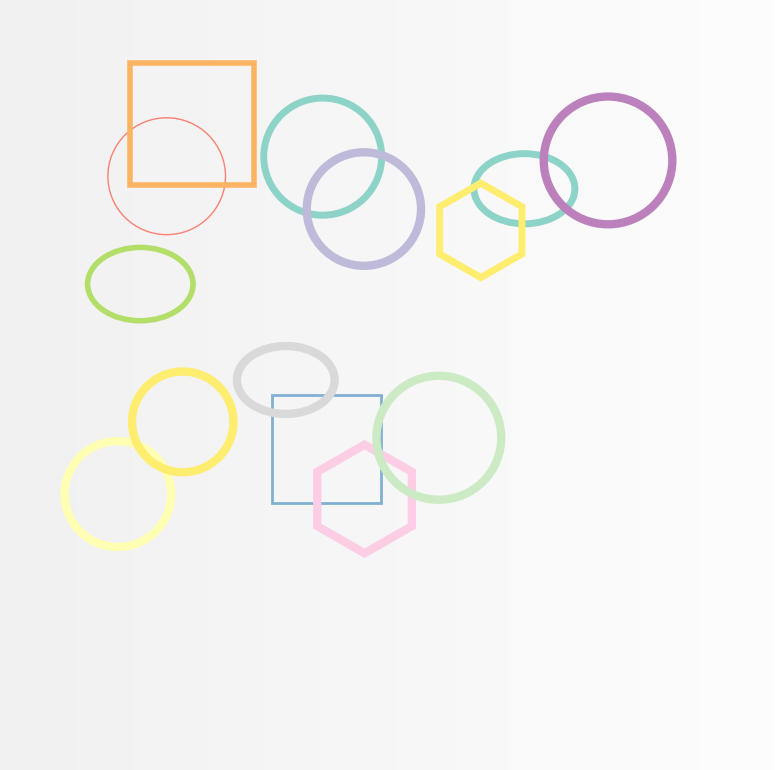[{"shape": "circle", "thickness": 2.5, "radius": 0.38, "center": [0.416, 0.797]}, {"shape": "oval", "thickness": 2.5, "radius": 0.33, "center": [0.677, 0.755]}, {"shape": "circle", "thickness": 3, "radius": 0.34, "center": [0.152, 0.358]}, {"shape": "circle", "thickness": 3, "radius": 0.37, "center": [0.47, 0.729]}, {"shape": "circle", "thickness": 0.5, "radius": 0.38, "center": [0.215, 0.771]}, {"shape": "square", "thickness": 1, "radius": 0.35, "center": [0.422, 0.417]}, {"shape": "square", "thickness": 2, "radius": 0.4, "center": [0.248, 0.839]}, {"shape": "oval", "thickness": 2, "radius": 0.34, "center": [0.181, 0.631]}, {"shape": "hexagon", "thickness": 3, "radius": 0.35, "center": [0.47, 0.352]}, {"shape": "oval", "thickness": 3, "radius": 0.32, "center": [0.369, 0.507]}, {"shape": "circle", "thickness": 3, "radius": 0.41, "center": [0.785, 0.792]}, {"shape": "circle", "thickness": 3, "radius": 0.4, "center": [0.566, 0.431]}, {"shape": "hexagon", "thickness": 2.5, "radius": 0.31, "center": [0.62, 0.701]}, {"shape": "circle", "thickness": 3, "radius": 0.33, "center": [0.236, 0.452]}]